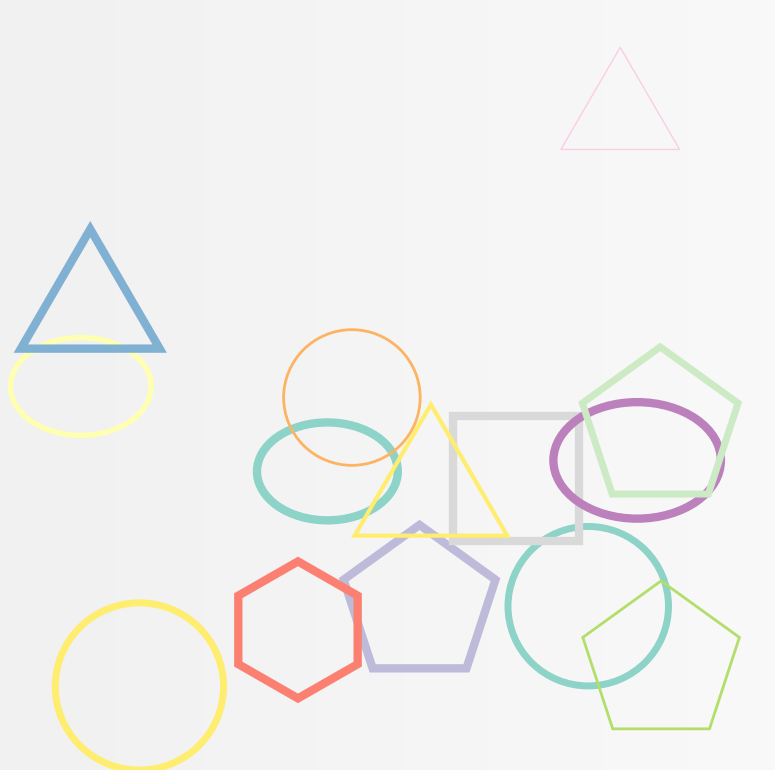[{"shape": "oval", "thickness": 3, "radius": 0.45, "center": [0.422, 0.388]}, {"shape": "circle", "thickness": 2.5, "radius": 0.52, "center": [0.759, 0.213]}, {"shape": "oval", "thickness": 2, "radius": 0.45, "center": [0.104, 0.498]}, {"shape": "pentagon", "thickness": 3, "radius": 0.51, "center": [0.541, 0.215]}, {"shape": "hexagon", "thickness": 3, "radius": 0.44, "center": [0.384, 0.182]}, {"shape": "triangle", "thickness": 3, "radius": 0.52, "center": [0.116, 0.599]}, {"shape": "circle", "thickness": 1, "radius": 0.44, "center": [0.454, 0.484]}, {"shape": "pentagon", "thickness": 1, "radius": 0.53, "center": [0.853, 0.139]}, {"shape": "triangle", "thickness": 0.5, "radius": 0.44, "center": [0.8, 0.85]}, {"shape": "square", "thickness": 3, "radius": 0.41, "center": [0.666, 0.379]}, {"shape": "oval", "thickness": 3, "radius": 0.54, "center": [0.822, 0.402]}, {"shape": "pentagon", "thickness": 2.5, "radius": 0.53, "center": [0.852, 0.444]}, {"shape": "circle", "thickness": 2.5, "radius": 0.54, "center": [0.18, 0.108]}, {"shape": "triangle", "thickness": 1.5, "radius": 0.57, "center": [0.556, 0.361]}]